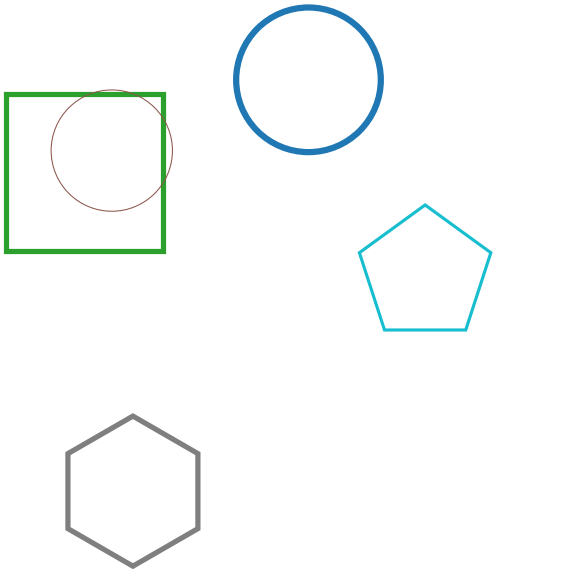[{"shape": "circle", "thickness": 3, "radius": 0.63, "center": [0.534, 0.861]}, {"shape": "square", "thickness": 2.5, "radius": 0.68, "center": [0.146, 0.701]}, {"shape": "circle", "thickness": 0.5, "radius": 0.53, "center": [0.194, 0.738]}, {"shape": "hexagon", "thickness": 2.5, "radius": 0.65, "center": [0.23, 0.149]}, {"shape": "pentagon", "thickness": 1.5, "radius": 0.6, "center": [0.736, 0.525]}]